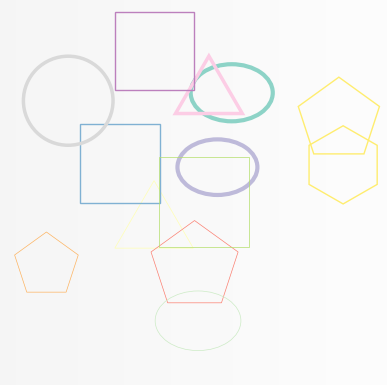[{"shape": "oval", "thickness": 3, "radius": 0.53, "center": [0.598, 0.759]}, {"shape": "triangle", "thickness": 0.5, "radius": 0.58, "center": [0.398, 0.414]}, {"shape": "oval", "thickness": 3, "radius": 0.52, "center": [0.561, 0.566]}, {"shape": "pentagon", "thickness": 0.5, "radius": 0.59, "center": [0.502, 0.309]}, {"shape": "square", "thickness": 1, "radius": 0.51, "center": [0.309, 0.576]}, {"shape": "pentagon", "thickness": 0.5, "radius": 0.43, "center": [0.12, 0.311]}, {"shape": "square", "thickness": 0.5, "radius": 0.58, "center": [0.527, 0.476]}, {"shape": "triangle", "thickness": 2.5, "radius": 0.5, "center": [0.539, 0.755]}, {"shape": "circle", "thickness": 2.5, "radius": 0.58, "center": [0.176, 0.738]}, {"shape": "square", "thickness": 1, "radius": 0.51, "center": [0.399, 0.867]}, {"shape": "oval", "thickness": 0.5, "radius": 0.55, "center": [0.511, 0.167]}, {"shape": "pentagon", "thickness": 1, "radius": 0.55, "center": [0.874, 0.689]}, {"shape": "hexagon", "thickness": 1, "radius": 0.51, "center": [0.885, 0.572]}]